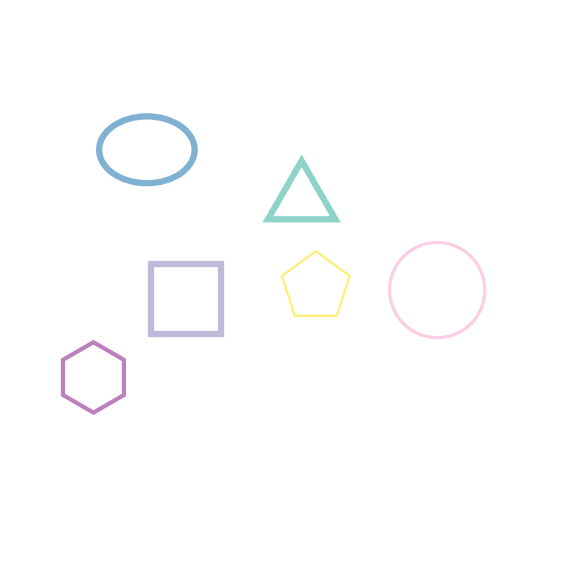[{"shape": "triangle", "thickness": 3, "radius": 0.34, "center": [0.522, 0.653]}, {"shape": "square", "thickness": 3, "radius": 0.3, "center": [0.322, 0.481]}, {"shape": "oval", "thickness": 3, "radius": 0.41, "center": [0.254, 0.74]}, {"shape": "circle", "thickness": 1.5, "radius": 0.41, "center": [0.757, 0.497]}, {"shape": "hexagon", "thickness": 2, "radius": 0.3, "center": [0.162, 0.346]}, {"shape": "pentagon", "thickness": 1, "radius": 0.31, "center": [0.547, 0.502]}]